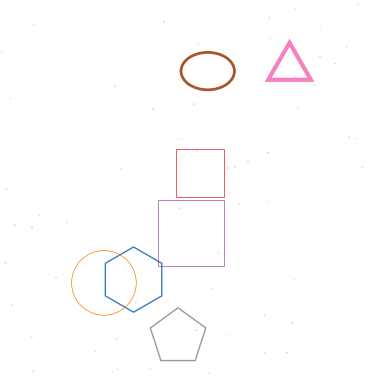[{"shape": "square", "thickness": 0.5, "radius": 0.31, "center": [0.519, 0.55]}, {"shape": "hexagon", "thickness": 1, "radius": 0.42, "center": [0.347, 0.274]}, {"shape": "square", "thickness": 0.5, "radius": 0.43, "center": [0.496, 0.395]}, {"shape": "circle", "thickness": 0.5, "radius": 0.42, "center": [0.27, 0.265]}, {"shape": "oval", "thickness": 2, "radius": 0.35, "center": [0.54, 0.815]}, {"shape": "triangle", "thickness": 3, "radius": 0.32, "center": [0.752, 0.825]}, {"shape": "pentagon", "thickness": 1, "radius": 0.38, "center": [0.462, 0.125]}]